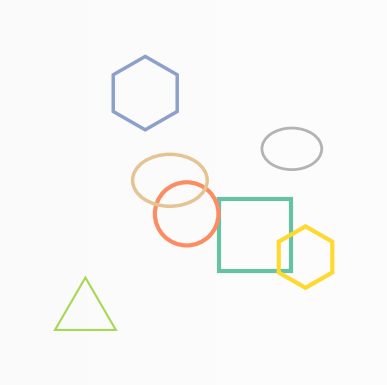[{"shape": "square", "thickness": 3, "radius": 0.47, "center": [0.658, 0.39]}, {"shape": "circle", "thickness": 3, "radius": 0.41, "center": [0.482, 0.445]}, {"shape": "hexagon", "thickness": 2.5, "radius": 0.48, "center": [0.375, 0.758]}, {"shape": "triangle", "thickness": 1.5, "radius": 0.45, "center": [0.22, 0.188]}, {"shape": "hexagon", "thickness": 3, "radius": 0.4, "center": [0.788, 0.332]}, {"shape": "oval", "thickness": 2.5, "radius": 0.48, "center": [0.438, 0.532]}, {"shape": "oval", "thickness": 2, "radius": 0.39, "center": [0.753, 0.613]}]